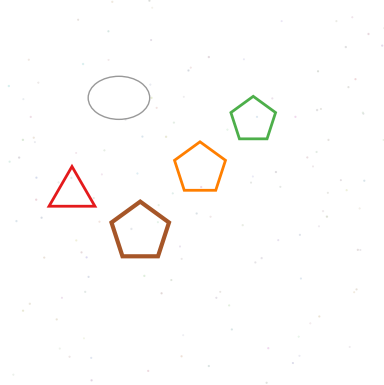[{"shape": "triangle", "thickness": 2, "radius": 0.34, "center": [0.187, 0.499]}, {"shape": "pentagon", "thickness": 2, "radius": 0.31, "center": [0.658, 0.689]}, {"shape": "pentagon", "thickness": 2, "radius": 0.35, "center": [0.519, 0.562]}, {"shape": "pentagon", "thickness": 3, "radius": 0.39, "center": [0.364, 0.398]}, {"shape": "oval", "thickness": 1, "radius": 0.4, "center": [0.309, 0.746]}]